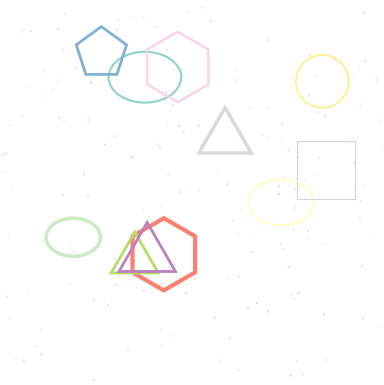[{"shape": "oval", "thickness": 1.5, "radius": 0.47, "center": [0.376, 0.799]}, {"shape": "oval", "thickness": 1, "radius": 0.43, "center": [0.73, 0.475]}, {"shape": "square", "thickness": 0.5, "radius": 0.37, "center": [0.846, 0.558]}, {"shape": "hexagon", "thickness": 3, "radius": 0.47, "center": [0.425, 0.34]}, {"shape": "pentagon", "thickness": 2, "radius": 0.34, "center": [0.263, 0.862]}, {"shape": "triangle", "thickness": 2, "radius": 0.35, "center": [0.35, 0.326]}, {"shape": "hexagon", "thickness": 1.5, "radius": 0.46, "center": [0.462, 0.826]}, {"shape": "triangle", "thickness": 2.5, "radius": 0.39, "center": [0.585, 0.642]}, {"shape": "triangle", "thickness": 2, "radius": 0.42, "center": [0.382, 0.337]}, {"shape": "oval", "thickness": 2.5, "radius": 0.35, "center": [0.19, 0.384]}, {"shape": "circle", "thickness": 1, "radius": 0.34, "center": [0.837, 0.789]}]